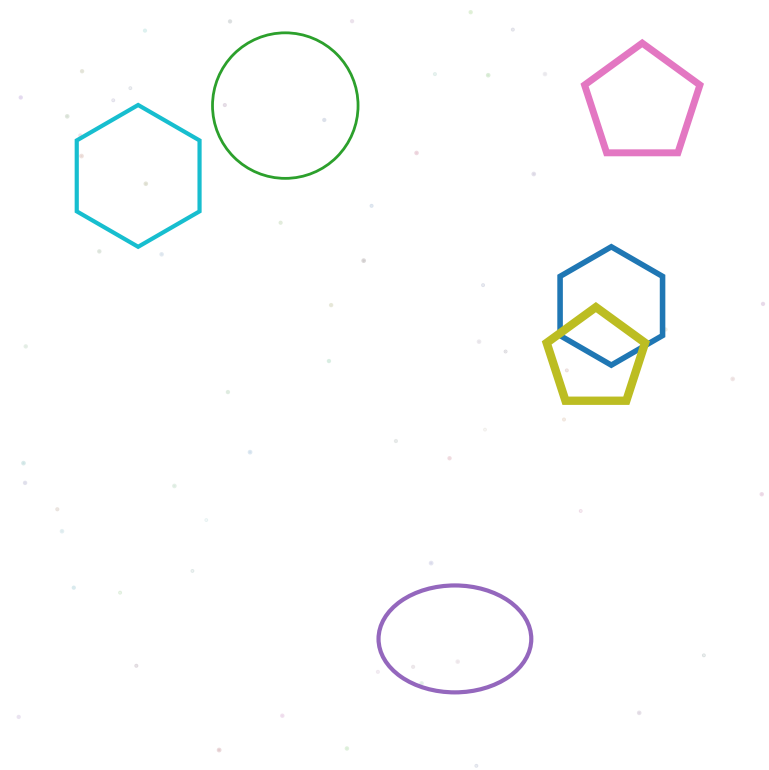[{"shape": "hexagon", "thickness": 2, "radius": 0.38, "center": [0.794, 0.603]}, {"shape": "circle", "thickness": 1, "radius": 0.47, "center": [0.37, 0.863]}, {"shape": "oval", "thickness": 1.5, "radius": 0.5, "center": [0.591, 0.17]}, {"shape": "pentagon", "thickness": 2.5, "radius": 0.39, "center": [0.834, 0.865]}, {"shape": "pentagon", "thickness": 3, "radius": 0.34, "center": [0.774, 0.534]}, {"shape": "hexagon", "thickness": 1.5, "radius": 0.46, "center": [0.179, 0.772]}]